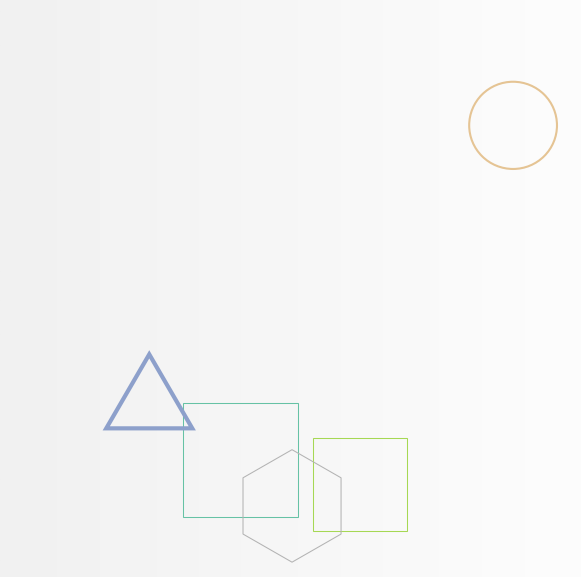[{"shape": "square", "thickness": 0.5, "radius": 0.5, "center": [0.413, 0.202]}, {"shape": "triangle", "thickness": 2, "radius": 0.43, "center": [0.257, 0.3]}, {"shape": "square", "thickness": 0.5, "radius": 0.41, "center": [0.62, 0.16]}, {"shape": "circle", "thickness": 1, "radius": 0.38, "center": [0.883, 0.782]}, {"shape": "hexagon", "thickness": 0.5, "radius": 0.49, "center": [0.502, 0.123]}]